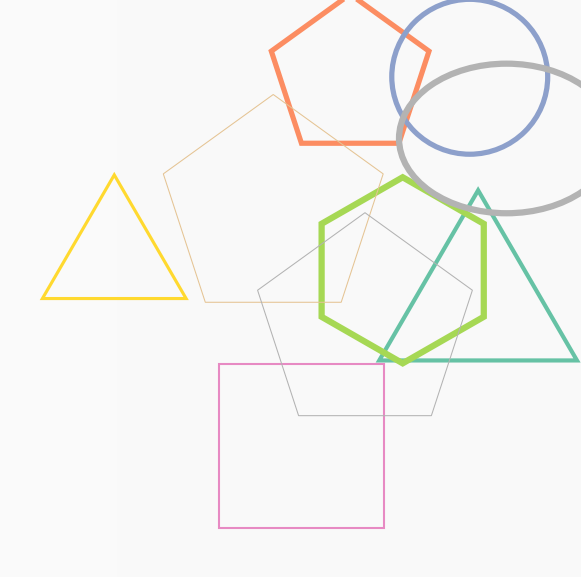[{"shape": "triangle", "thickness": 2, "radius": 0.98, "center": [0.823, 0.473]}, {"shape": "pentagon", "thickness": 2.5, "radius": 0.71, "center": [0.602, 0.866]}, {"shape": "circle", "thickness": 2.5, "radius": 0.67, "center": [0.808, 0.866]}, {"shape": "square", "thickness": 1, "radius": 0.71, "center": [0.519, 0.227]}, {"shape": "hexagon", "thickness": 3, "radius": 0.81, "center": [0.693, 0.531]}, {"shape": "triangle", "thickness": 1.5, "radius": 0.71, "center": [0.197, 0.554]}, {"shape": "pentagon", "thickness": 0.5, "radius": 0.99, "center": [0.47, 0.637]}, {"shape": "oval", "thickness": 3, "radius": 0.93, "center": [0.871, 0.759]}, {"shape": "pentagon", "thickness": 0.5, "radius": 0.97, "center": [0.628, 0.437]}]